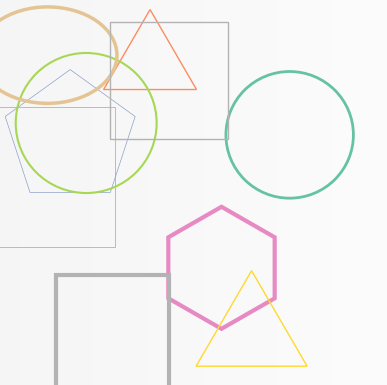[{"shape": "square", "thickness": 0.5, "radius": 0.91, "center": [0.114, 0.54]}, {"shape": "circle", "thickness": 2, "radius": 0.82, "center": [0.748, 0.65]}, {"shape": "triangle", "thickness": 1, "radius": 0.69, "center": [0.387, 0.837]}, {"shape": "pentagon", "thickness": 0.5, "radius": 0.88, "center": [0.181, 0.643]}, {"shape": "hexagon", "thickness": 3, "radius": 0.79, "center": [0.572, 0.304]}, {"shape": "circle", "thickness": 1.5, "radius": 0.91, "center": [0.222, 0.681]}, {"shape": "triangle", "thickness": 1, "radius": 0.83, "center": [0.649, 0.132]}, {"shape": "oval", "thickness": 2.5, "radius": 0.89, "center": [0.123, 0.857]}, {"shape": "square", "thickness": 3, "radius": 0.73, "center": [0.29, 0.141]}, {"shape": "square", "thickness": 1, "radius": 0.76, "center": [0.437, 0.791]}]